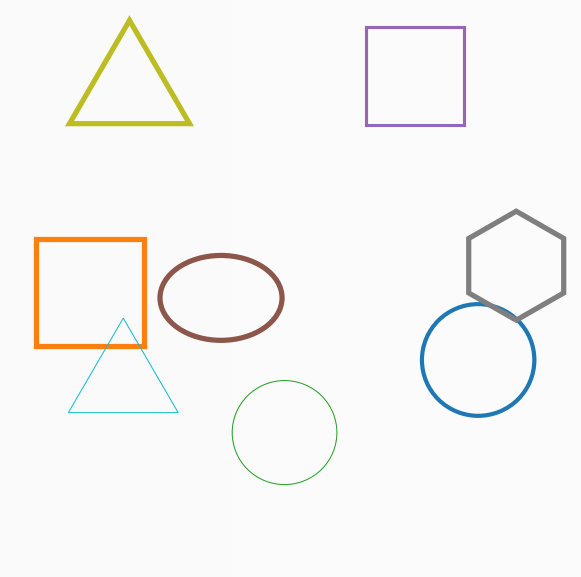[{"shape": "circle", "thickness": 2, "radius": 0.48, "center": [0.823, 0.376]}, {"shape": "square", "thickness": 2.5, "radius": 0.46, "center": [0.155, 0.493]}, {"shape": "circle", "thickness": 0.5, "radius": 0.45, "center": [0.49, 0.25]}, {"shape": "square", "thickness": 1.5, "radius": 0.42, "center": [0.714, 0.867]}, {"shape": "oval", "thickness": 2.5, "radius": 0.53, "center": [0.38, 0.483]}, {"shape": "hexagon", "thickness": 2.5, "radius": 0.47, "center": [0.888, 0.539]}, {"shape": "triangle", "thickness": 2.5, "radius": 0.6, "center": [0.223, 0.845]}, {"shape": "triangle", "thickness": 0.5, "radius": 0.55, "center": [0.212, 0.339]}]